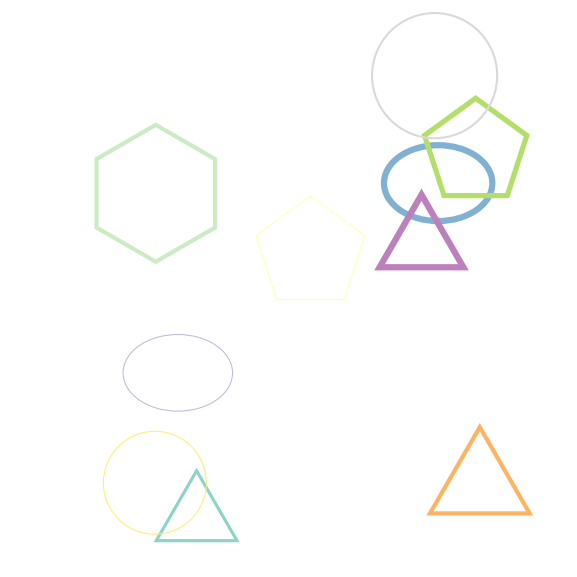[{"shape": "triangle", "thickness": 1.5, "radius": 0.4, "center": [0.34, 0.103]}, {"shape": "pentagon", "thickness": 0.5, "radius": 0.5, "center": [0.537, 0.561]}, {"shape": "oval", "thickness": 0.5, "radius": 0.47, "center": [0.308, 0.354]}, {"shape": "oval", "thickness": 3, "radius": 0.47, "center": [0.759, 0.682]}, {"shape": "triangle", "thickness": 2, "radius": 0.5, "center": [0.831, 0.16]}, {"shape": "pentagon", "thickness": 2.5, "radius": 0.47, "center": [0.824, 0.736]}, {"shape": "circle", "thickness": 1, "radius": 0.54, "center": [0.753, 0.868]}, {"shape": "triangle", "thickness": 3, "radius": 0.42, "center": [0.73, 0.578]}, {"shape": "hexagon", "thickness": 2, "radius": 0.59, "center": [0.27, 0.664]}, {"shape": "circle", "thickness": 0.5, "radius": 0.45, "center": [0.268, 0.163]}]